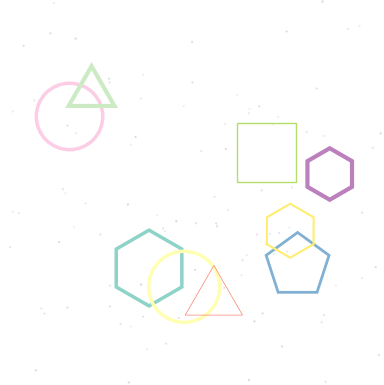[{"shape": "hexagon", "thickness": 2.5, "radius": 0.49, "center": [0.387, 0.304]}, {"shape": "circle", "thickness": 2.5, "radius": 0.46, "center": [0.478, 0.255]}, {"shape": "triangle", "thickness": 0.5, "radius": 0.43, "center": [0.556, 0.225]}, {"shape": "pentagon", "thickness": 2, "radius": 0.43, "center": [0.773, 0.31]}, {"shape": "square", "thickness": 1, "radius": 0.38, "center": [0.692, 0.604]}, {"shape": "circle", "thickness": 2.5, "radius": 0.43, "center": [0.181, 0.698]}, {"shape": "hexagon", "thickness": 3, "radius": 0.33, "center": [0.856, 0.548]}, {"shape": "triangle", "thickness": 3, "radius": 0.34, "center": [0.238, 0.759]}, {"shape": "hexagon", "thickness": 1.5, "radius": 0.35, "center": [0.754, 0.401]}]